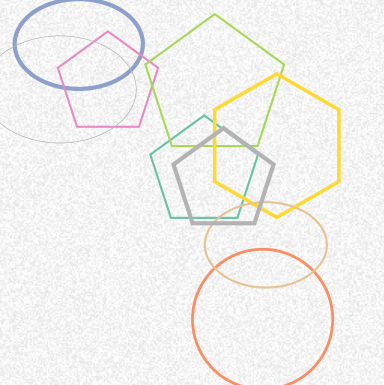[{"shape": "pentagon", "thickness": 1.5, "radius": 0.74, "center": [0.53, 0.553]}, {"shape": "circle", "thickness": 2, "radius": 0.91, "center": [0.682, 0.171]}, {"shape": "oval", "thickness": 3, "radius": 0.83, "center": [0.205, 0.886]}, {"shape": "pentagon", "thickness": 1.5, "radius": 0.68, "center": [0.28, 0.782]}, {"shape": "pentagon", "thickness": 1.5, "radius": 0.95, "center": [0.558, 0.774]}, {"shape": "hexagon", "thickness": 2.5, "radius": 0.93, "center": [0.719, 0.622]}, {"shape": "oval", "thickness": 1.5, "radius": 0.79, "center": [0.691, 0.364]}, {"shape": "oval", "thickness": 0.5, "radius": 0.99, "center": [0.155, 0.768]}, {"shape": "pentagon", "thickness": 3, "radius": 0.68, "center": [0.581, 0.531]}]